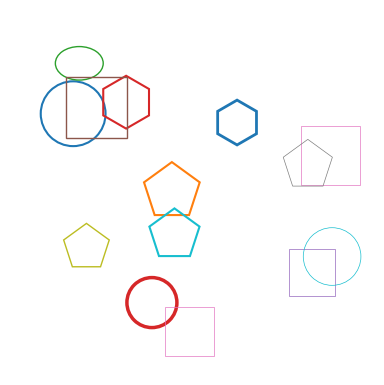[{"shape": "circle", "thickness": 1.5, "radius": 0.42, "center": [0.19, 0.705]}, {"shape": "hexagon", "thickness": 2, "radius": 0.29, "center": [0.616, 0.682]}, {"shape": "pentagon", "thickness": 1.5, "radius": 0.38, "center": [0.446, 0.503]}, {"shape": "oval", "thickness": 1, "radius": 0.31, "center": [0.206, 0.836]}, {"shape": "circle", "thickness": 2.5, "radius": 0.32, "center": [0.395, 0.214]}, {"shape": "hexagon", "thickness": 1.5, "radius": 0.34, "center": [0.328, 0.735]}, {"shape": "square", "thickness": 0.5, "radius": 0.3, "center": [0.81, 0.292]}, {"shape": "square", "thickness": 1, "radius": 0.4, "center": [0.25, 0.72]}, {"shape": "square", "thickness": 0.5, "radius": 0.32, "center": [0.493, 0.139]}, {"shape": "square", "thickness": 0.5, "radius": 0.38, "center": [0.859, 0.596]}, {"shape": "pentagon", "thickness": 0.5, "radius": 0.34, "center": [0.8, 0.571]}, {"shape": "pentagon", "thickness": 1, "radius": 0.31, "center": [0.225, 0.357]}, {"shape": "pentagon", "thickness": 1.5, "radius": 0.34, "center": [0.453, 0.39]}, {"shape": "circle", "thickness": 0.5, "radius": 0.37, "center": [0.863, 0.334]}]